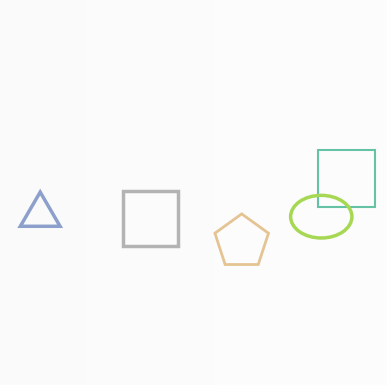[{"shape": "square", "thickness": 1.5, "radius": 0.37, "center": [0.894, 0.537]}, {"shape": "triangle", "thickness": 2.5, "radius": 0.3, "center": [0.104, 0.442]}, {"shape": "oval", "thickness": 2.5, "radius": 0.4, "center": [0.829, 0.437]}, {"shape": "pentagon", "thickness": 2, "radius": 0.36, "center": [0.624, 0.372]}, {"shape": "square", "thickness": 2.5, "radius": 0.36, "center": [0.389, 0.433]}]